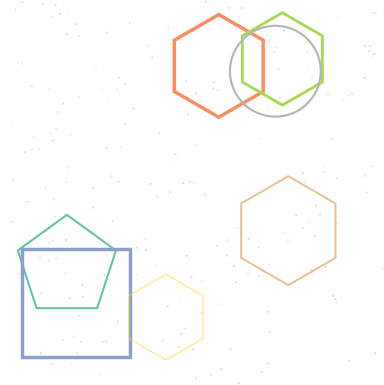[{"shape": "pentagon", "thickness": 1.5, "radius": 0.67, "center": [0.174, 0.308]}, {"shape": "hexagon", "thickness": 2.5, "radius": 0.67, "center": [0.568, 0.829]}, {"shape": "square", "thickness": 2.5, "radius": 0.7, "center": [0.197, 0.213]}, {"shape": "hexagon", "thickness": 2, "radius": 0.6, "center": [0.733, 0.847]}, {"shape": "hexagon", "thickness": 0.5, "radius": 0.56, "center": [0.431, 0.176]}, {"shape": "hexagon", "thickness": 1.5, "radius": 0.71, "center": [0.749, 0.401]}, {"shape": "circle", "thickness": 1.5, "radius": 0.59, "center": [0.715, 0.815]}]